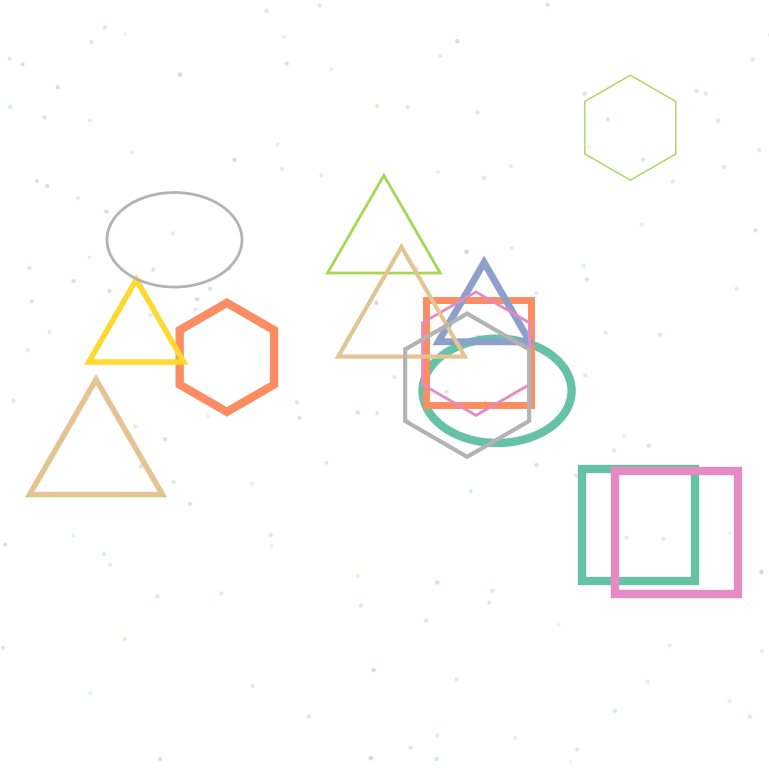[{"shape": "oval", "thickness": 3, "radius": 0.48, "center": [0.646, 0.492]}, {"shape": "square", "thickness": 3, "radius": 0.37, "center": [0.83, 0.318]}, {"shape": "hexagon", "thickness": 3, "radius": 0.35, "center": [0.295, 0.536]}, {"shape": "square", "thickness": 2.5, "radius": 0.34, "center": [0.621, 0.542]}, {"shape": "triangle", "thickness": 2.5, "radius": 0.34, "center": [0.629, 0.59]}, {"shape": "hexagon", "thickness": 1, "radius": 0.4, "center": [0.618, 0.541]}, {"shape": "square", "thickness": 3, "radius": 0.4, "center": [0.878, 0.308]}, {"shape": "hexagon", "thickness": 0.5, "radius": 0.34, "center": [0.819, 0.834]}, {"shape": "triangle", "thickness": 1, "radius": 0.42, "center": [0.499, 0.688]}, {"shape": "triangle", "thickness": 2, "radius": 0.36, "center": [0.177, 0.565]}, {"shape": "triangle", "thickness": 1.5, "radius": 0.47, "center": [0.521, 0.584]}, {"shape": "triangle", "thickness": 2, "radius": 0.5, "center": [0.125, 0.407]}, {"shape": "oval", "thickness": 1, "radius": 0.44, "center": [0.227, 0.689]}, {"shape": "hexagon", "thickness": 1.5, "radius": 0.46, "center": [0.607, 0.5]}]